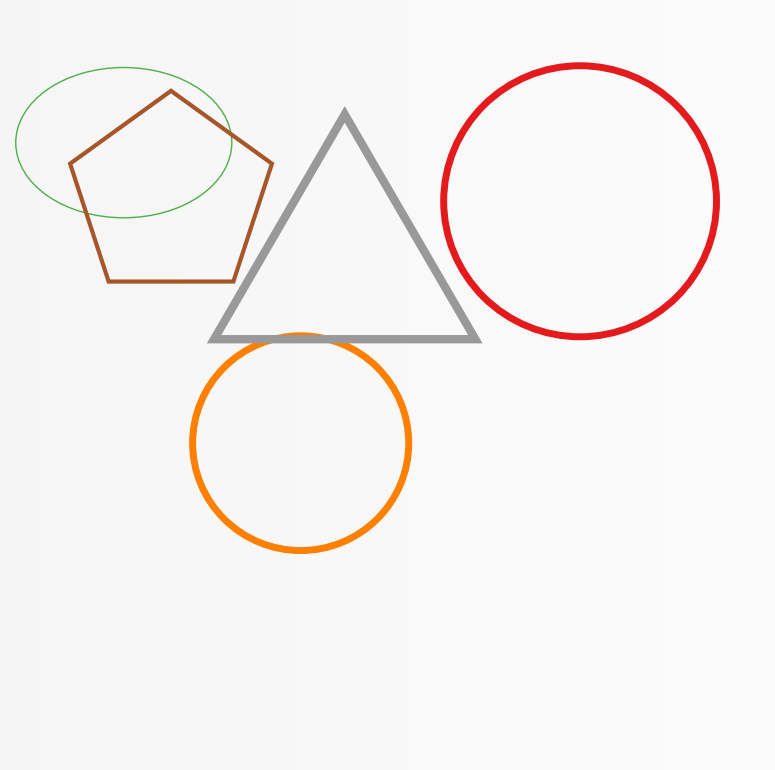[{"shape": "circle", "thickness": 2.5, "radius": 0.88, "center": [0.748, 0.739]}, {"shape": "oval", "thickness": 0.5, "radius": 0.7, "center": [0.16, 0.815]}, {"shape": "circle", "thickness": 2.5, "radius": 0.7, "center": [0.388, 0.424]}, {"shape": "pentagon", "thickness": 1.5, "radius": 0.68, "center": [0.221, 0.745]}, {"shape": "triangle", "thickness": 3, "radius": 0.97, "center": [0.445, 0.657]}]